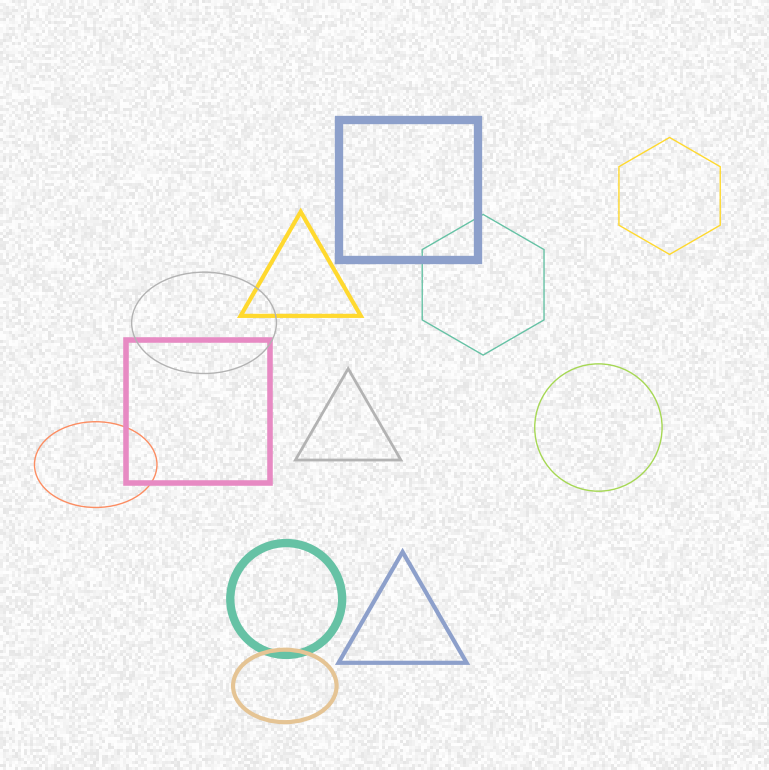[{"shape": "hexagon", "thickness": 0.5, "radius": 0.46, "center": [0.627, 0.63]}, {"shape": "circle", "thickness": 3, "radius": 0.36, "center": [0.372, 0.222]}, {"shape": "oval", "thickness": 0.5, "radius": 0.4, "center": [0.124, 0.397]}, {"shape": "square", "thickness": 3, "radius": 0.45, "center": [0.531, 0.753]}, {"shape": "triangle", "thickness": 1.5, "radius": 0.48, "center": [0.523, 0.187]}, {"shape": "square", "thickness": 2, "radius": 0.47, "center": [0.257, 0.465]}, {"shape": "circle", "thickness": 0.5, "radius": 0.41, "center": [0.777, 0.445]}, {"shape": "triangle", "thickness": 1.5, "radius": 0.45, "center": [0.391, 0.635]}, {"shape": "hexagon", "thickness": 0.5, "radius": 0.38, "center": [0.87, 0.746]}, {"shape": "oval", "thickness": 1.5, "radius": 0.34, "center": [0.37, 0.109]}, {"shape": "triangle", "thickness": 1, "radius": 0.4, "center": [0.452, 0.442]}, {"shape": "oval", "thickness": 0.5, "radius": 0.47, "center": [0.265, 0.581]}]